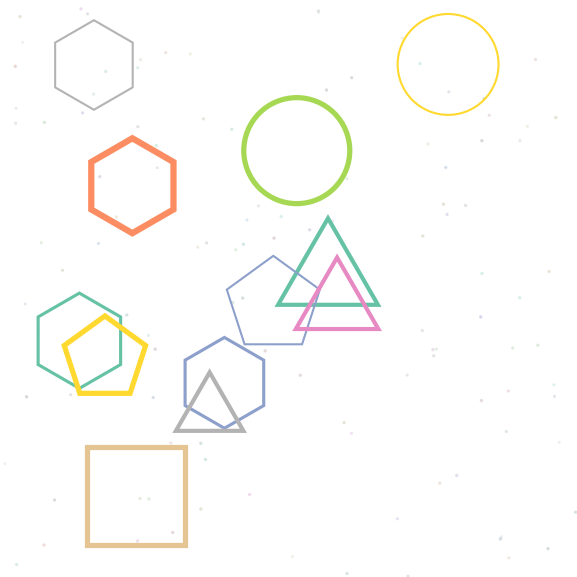[{"shape": "hexagon", "thickness": 1.5, "radius": 0.41, "center": [0.137, 0.409]}, {"shape": "triangle", "thickness": 2, "radius": 0.5, "center": [0.568, 0.521]}, {"shape": "hexagon", "thickness": 3, "radius": 0.41, "center": [0.229, 0.678]}, {"shape": "hexagon", "thickness": 1.5, "radius": 0.39, "center": [0.389, 0.336]}, {"shape": "pentagon", "thickness": 1, "radius": 0.42, "center": [0.473, 0.471]}, {"shape": "triangle", "thickness": 2, "radius": 0.41, "center": [0.584, 0.471]}, {"shape": "circle", "thickness": 2.5, "radius": 0.46, "center": [0.514, 0.738]}, {"shape": "pentagon", "thickness": 2.5, "radius": 0.37, "center": [0.182, 0.378]}, {"shape": "circle", "thickness": 1, "radius": 0.44, "center": [0.776, 0.888]}, {"shape": "square", "thickness": 2.5, "radius": 0.42, "center": [0.235, 0.141]}, {"shape": "triangle", "thickness": 2, "radius": 0.34, "center": [0.363, 0.287]}, {"shape": "hexagon", "thickness": 1, "radius": 0.39, "center": [0.163, 0.887]}]